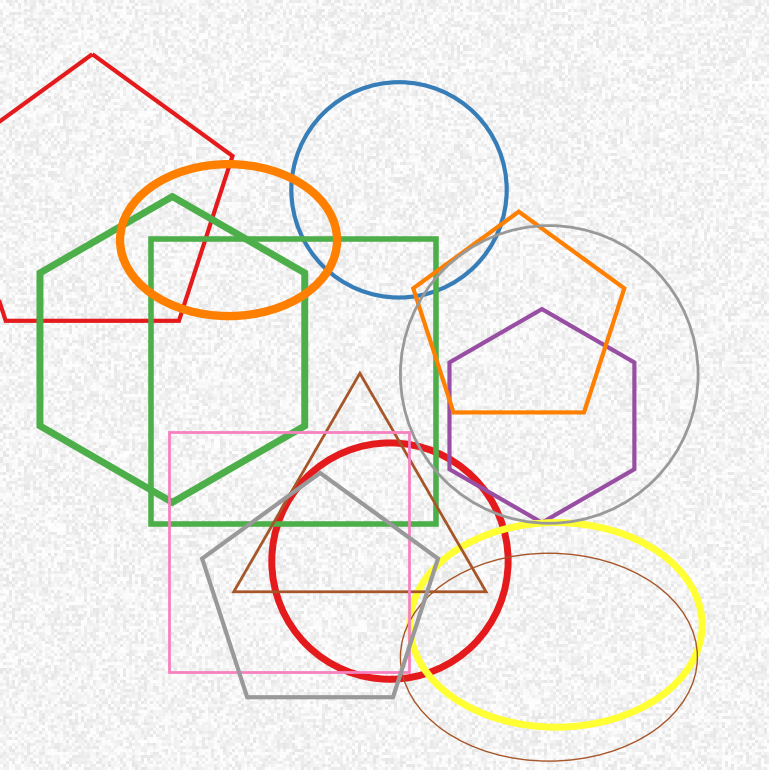[{"shape": "pentagon", "thickness": 1.5, "radius": 0.96, "center": [0.12, 0.738]}, {"shape": "circle", "thickness": 2.5, "radius": 0.77, "center": [0.506, 0.271]}, {"shape": "circle", "thickness": 1.5, "radius": 0.7, "center": [0.518, 0.753]}, {"shape": "hexagon", "thickness": 2.5, "radius": 0.99, "center": [0.224, 0.546]}, {"shape": "square", "thickness": 2, "radius": 0.92, "center": [0.382, 0.504]}, {"shape": "hexagon", "thickness": 1.5, "radius": 0.69, "center": [0.704, 0.46]}, {"shape": "oval", "thickness": 3, "radius": 0.7, "center": [0.297, 0.688]}, {"shape": "pentagon", "thickness": 1.5, "radius": 0.72, "center": [0.674, 0.581]}, {"shape": "oval", "thickness": 2.5, "radius": 0.95, "center": [0.722, 0.188]}, {"shape": "triangle", "thickness": 1, "radius": 0.95, "center": [0.467, 0.326]}, {"shape": "oval", "thickness": 0.5, "radius": 0.96, "center": [0.713, 0.147]}, {"shape": "square", "thickness": 1, "radius": 0.78, "center": [0.375, 0.283]}, {"shape": "circle", "thickness": 1, "radius": 0.97, "center": [0.713, 0.514]}, {"shape": "pentagon", "thickness": 1.5, "radius": 0.81, "center": [0.416, 0.225]}]